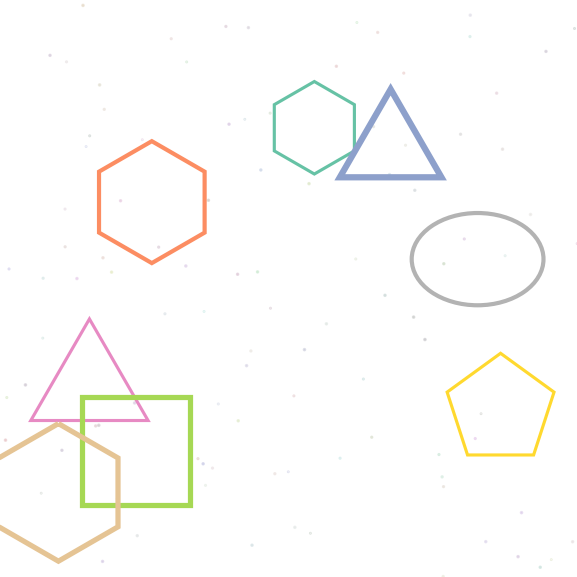[{"shape": "hexagon", "thickness": 1.5, "radius": 0.4, "center": [0.544, 0.778]}, {"shape": "hexagon", "thickness": 2, "radius": 0.53, "center": [0.263, 0.649]}, {"shape": "triangle", "thickness": 3, "radius": 0.51, "center": [0.676, 0.743]}, {"shape": "triangle", "thickness": 1.5, "radius": 0.59, "center": [0.155, 0.33]}, {"shape": "square", "thickness": 2.5, "radius": 0.47, "center": [0.236, 0.218]}, {"shape": "pentagon", "thickness": 1.5, "radius": 0.49, "center": [0.867, 0.29]}, {"shape": "hexagon", "thickness": 2.5, "radius": 0.6, "center": [0.101, 0.147]}, {"shape": "oval", "thickness": 2, "radius": 0.57, "center": [0.827, 0.55]}]